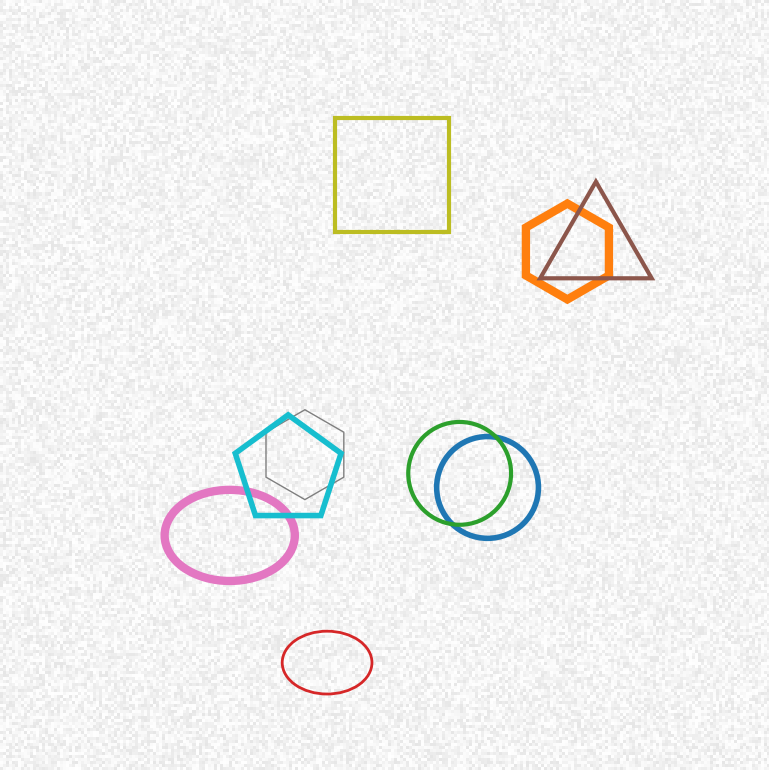[{"shape": "circle", "thickness": 2, "radius": 0.33, "center": [0.633, 0.367]}, {"shape": "hexagon", "thickness": 3, "radius": 0.31, "center": [0.737, 0.673]}, {"shape": "circle", "thickness": 1.5, "radius": 0.33, "center": [0.597, 0.385]}, {"shape": "oval", "thickness": 1, "radius": 0.29, "center": [0.425, 0.139]}, {"shape": "triangle", "thickness": 1.5, "radius": 0.42, "center": [0.774, 0.68]}, {"shape": "oval", "thickness": 3, "radius": 0.42, "center": [0.298, 0.305]}, {"shape": "hexagon", "thickness": 0.5, "radius": 0.29, "center": [0.396, 0.41]}, {"shape": "square", "thickness": 1.5, "radius": 0.37, "center": [0.51, 0.772]}, {"shape": "pentagon", "thickness": 2, "radius": 0.36, "center": [0.374, 0.389]}]